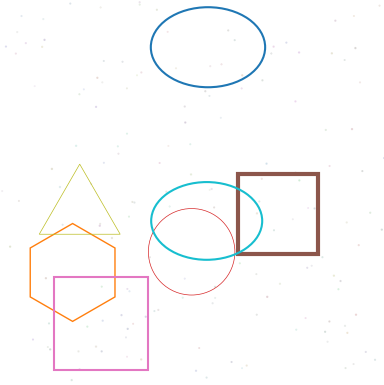[{"shape": "oval", "thickness": 1.5, "radius": 0.74, "center": [0.54, 0.877]}, {"shape": "hexagon", "thickness": 1, "radius": 0.64, "center": [0.189, 0.292]}, {"shape": "circle", "thickness": 0.5, "radius": 0.56, "center": [0.498, 0.346]}, {"shape": "square", "thickness": 3, "radius": 0.52, "center": [0.722, 0.444]}, {"shape": "square", "thickness": 1.5, "radius": 0.61, "center": [0.263, 0.16]}, {"shape": "triangle", "thickness": 0.5, "radius": 0.61, "center": [0.207, 0.452]}, {"shape": "oval", "thickness": 1.5, "radius": 0.72, "center": [0.537, 0.426]}]